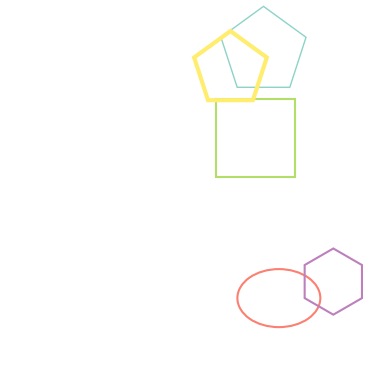[{"shape": "pentagon", "thickness": 1, "radius": 0.58, "center": [0.684, 0.867]}, {"shape": "oval", "thickness": 1.5, "radius": 0.54, "center": [0.724, 0.226]}, {"shape": "square", "thickness": 1.5, "radius": 0.51, "center": [0.663, 0.642]}, {"shape": "hexagon", "thickness": 1.5, "radius": 0.43, "center": [0.866, 0.269]}, {"shape": "pentagon", "thickness": 3, "radius": 0.5, "center": [0.599, 0.82]}]